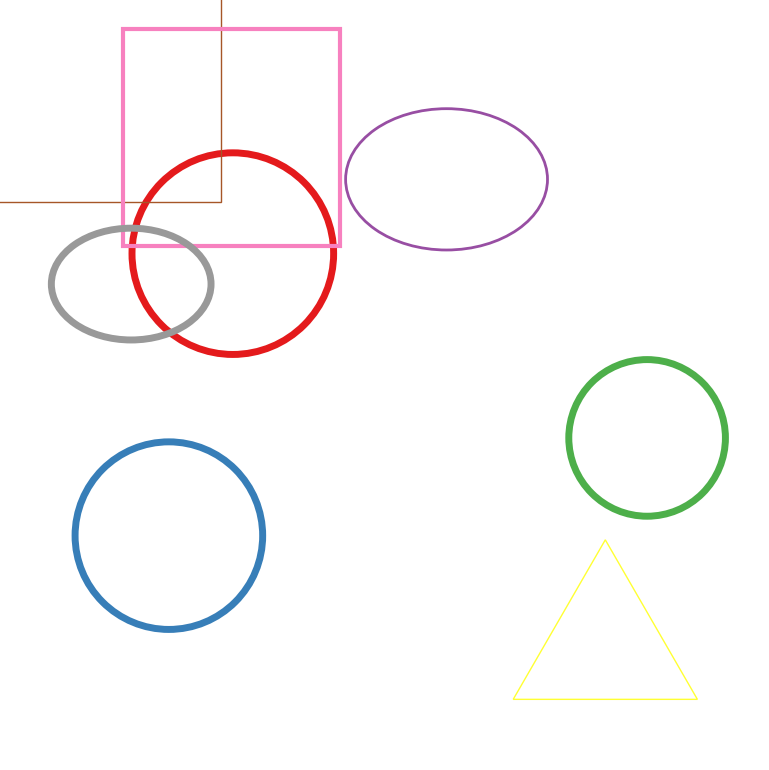[{"shape": "circle", "thickness": 2.5, "radius": 0.65, "center": [0.302, 0.671]}, {"shape": "circle", "thickness": 2.5, "radius": 0.61, "center": [0.219, 0.304]}, {"shape": "circle", "thickness": 2.5, "radius": 0.51, "center": [0.84, 0.431]}, {"shape": "oval", "thickness": 1, "radius": 0.66, "center": [0.58, 0.767]}, {"shape": "triangle", "thickness": 0.5, "radius": 0.69, "center": [0.786, 0.161]}, {"shape": "square", "thickness": 0.5, "radius": 0.73, "center": [0.142, 0.883]}, {"shape": "square", "thickness": 1.5, "radius": 0.7, "center": [0.301, 0.822]}, {"shape": "oval", "thickness": 2.5, "radius": 0.52, "center": [0.17, 0.631]}]